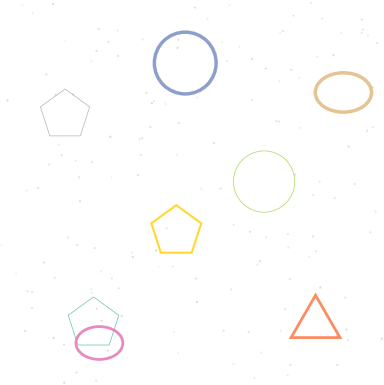[{"shape": "pentagon", "thickness": 0.5, "radius": 0.35, "center": [0.243, 0.16]}, {"shape": "triangle", "thickness": 2, "radius": 0.37, "center": [0.82, 0.16]}, {"shape": "circle", "thickness": 2.5, "radius": 0.4, "center": [0.481, 0.836]}, {"shape": "oval", "thickness": 2, "radius": 0.3, "center": [0.258, 0.109]}, {"shape": "circle", "thickness": 0.5, "radius": 0.4, "center": [0.686, 0.528]}, {"shape": "pentagon", "thickness": 1.5, "radius": 0.34, "center": [0.458, 0.399]}, {"shape": "oval", "thickness": 2.5, "radius": 0.37, "center": [0.892, 0.76]}, {"shape": "pentagon", "thickness": 0.5, "radius": 0.34, "center": [0.169, 0.702]}]